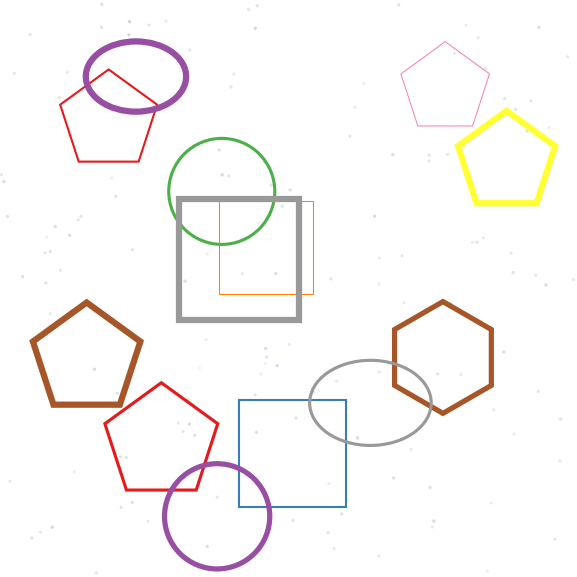[{"shape": "pentagon", "thickness": 1.5, "radius": 0.51, "center": [0.279, 0.234]}, {"shape": "pentagon", "thickness": 1, "radius": 0.44, "center": [0.188, 0.791]}, {"shape": "square", "thickness": 1, "radius": 0.46, "center": [0.507, 0.213]}, {"shape": "circle", "thickness": 1.5, "radius": 0.46, "center": [0.384, 0.668]}, {"shape": "circle", "thickness": 2.5, "radius": 0.46, "center": [0.376, 0.105]}, {"shape": "oval", "thickness": 3, "radius": 0.43, "center": [0.235, 0.867]}, {"shape": "square", "thickness": 0.5, "radius": 0.41, "center": [0.46, 0.571]}, {"shape": "pentagon", "thickness": 3, "radius": 0.44, "center": [0.877, 0.719]}, {"shape": "hexagon", "thickness": 2.5, "radius": 0.48, "center": [0.767, 0.38]}, {"shape": "pentagon", "thickness": 3, "radius": 0.49, "center": [0.15, 0.378]}, {"shape": "pentagon", "thickness": 0.5, "radius": 0.4, "center": [0.771, 0.846]}, {"shape": "square", "thickness": 3, "radius": 0.52, "center": [0.414, 0.55]}, {"shape": "oval", "thickness": 1.5, "radius": 0.53, "center": [0.641, 0.302]}]